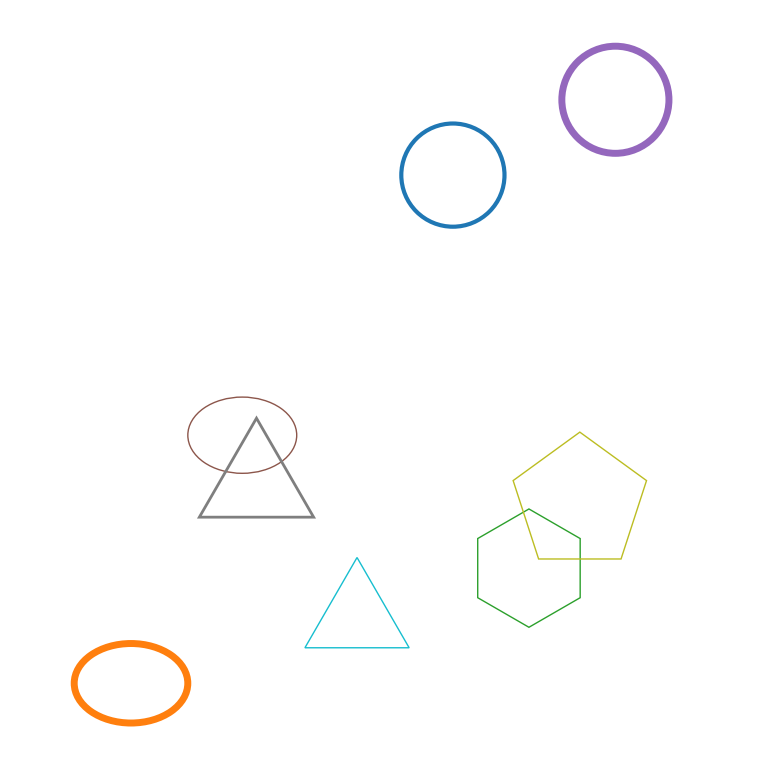[{"shape": "circle", "thickness": 1.5, "radius": 0.34, "center": [0.588, 0.773]}, {"shape": "oval", "thickness": 2.5, "radius": 0.37, "center": [0.17, 0.113]}, {"shape": "hexagon", "thickness": 0.5, "radius": 0.38, "center": [0.687, 0.262]}, {"shape": "circle", "thickness": 2.5, "radius": 0.35, "center": [0.799, 0.87]}, {"shape": "oval", "thickness": 0.5, "radius": 0.35, "center": [0.315, 0.435]}, {"shape": "triangle", "thickness": 1, "radius": 0.43, "center": [0.333, 0.371]}, {"shape": "pentagon", "thickness": 0.5, "radius": 0.46, "center": [0.753, 0.348]}, {"shape": "triangle", "thickness": 0.5, "radius": 0.39, "center": [0.464, 0.198]}]